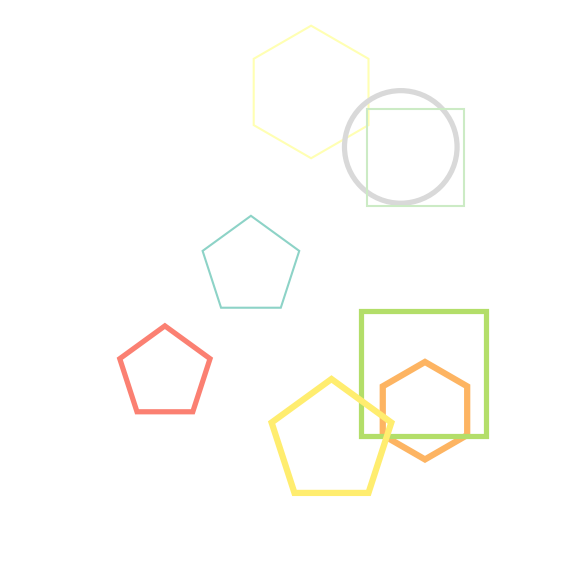[{"shape": "pentagon", "thickness": 1, "radius": 0.44, "center": [0.435, 0.537]}, {"shape": "hexagon", "thickness": 1, "radius": 0.57, "center": [0.539, 0.84]}, {"shape": "pentagon", "thickness": 2.5, "radius": 0.41, "center": [0.286, 0.353]}, {"shape": "hexagon", "thickness": 3, "radius": 0.42, "center": [0.736, 0.288]}, {"shape": "square", "thickness": 2.5, "radius": 0.54, "center": [0.734, 0.353]}, {"shape": "circle", "thickness": 2.5, "radius": 0.49, "center": [0.694, 0.745]}, {"shape": "square", "thickness": 1, "radius": 0.42, "center": [0.719, 0.726]}, {"shape": "pentagon", "thickness": 3, "radius": 0.55, "center": [0.574, 0.234]}]